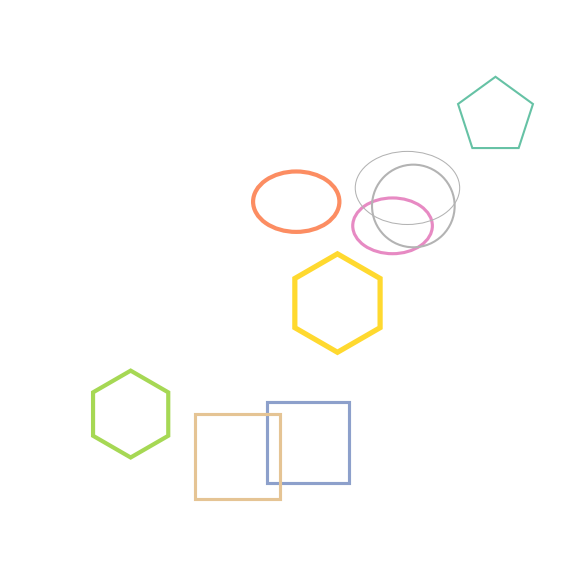[{"shape": "pentagon", "thickness": 1, "radius": 0.34, "center": [0.858, 0.798]}, {"shape": "oval", "thickness": 2, "radius": 0.37, "center": [0.513, 0.65]}, {"shape": "square", "thickness": 1.5, "radius": 0.35, "center": [0.534, 0.233]}, {"shape": "oval", "thickness": 1.5, "radius": 0.34, "center": [0.68, 0.608]}, {"shape": "hexagon", "thickness": 2, "radius": 0.38, "center": [0.226, 0.282]}, {"shape": "hexagon", "thickness": 2.5, "radius": 0.43, "center": [0.584, 0.474]}, {"shape": "square", "thickness": 1.5, "radius": 0.37, "center": [0.411, 0.209]}, {"shape": "circle", "thickness": 1, "radius": 0.36, "center": [0.716, 0.642]}, {"shape": "oval", "thickness": 0.5, "radius": 0.45, "center": [0.706, 0.674]}]